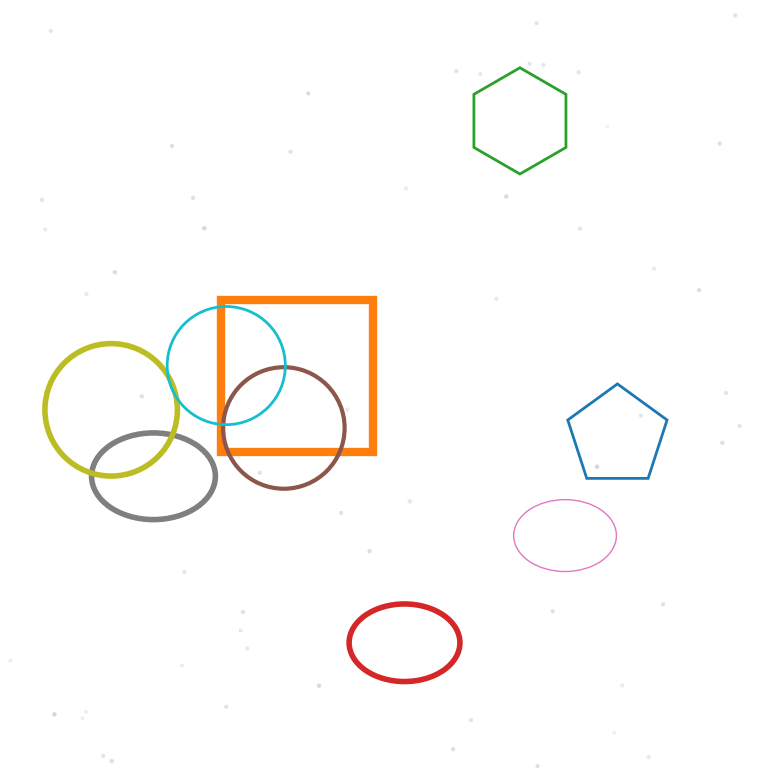[{"shape": "pentagon", "thickness": 1, "radius": 0.34, "center": [0.802, 0.434]}, {"shape": "square", "thickness": 3, "radius": 0.49, "center": [0.385, 0.512]}, {"shape": "hexagon", "thickness": 1, "radius": 0.35, "center": [0.675, 0.843]}, {"shape": "oval", "thickness": 2, "radius": 0.36, "center": [0.525, 0.165]}, {"shape": "circle", "thickness": 1.5, "radius": 0.39, "center": [0.369, 0.444]}, {"shape": "oval", "thickness": 0.5, "radius": 0.33, "center": [0.734, 0.304]}, {"shape": "oval", "thickness": 2, "radius": 0.4, "center": [0.199, 0.381]}, {"shape": "circle", "thickness": 2, "radius": 0.43, "center": [0.144, 0.468]}, {"shape": "circle", "thickness": 1, "radius": 0.38, "center": [0.294, 0.525]}]